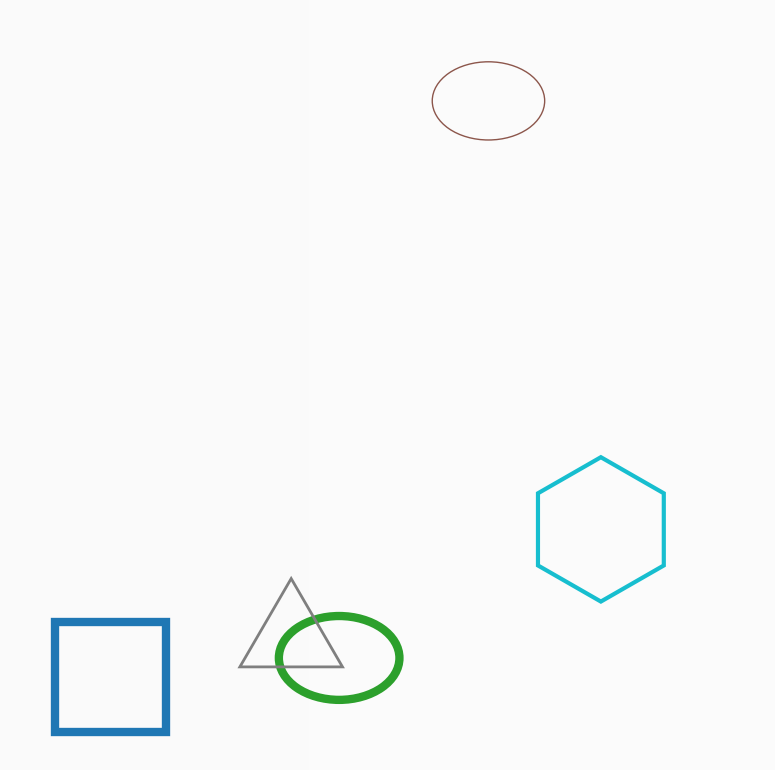[{"shape": "square", "thickness": 3, "radius": 0.36, "center": [0.143, 0.121]}, {"shape": "oval", "thickness": 3, "radius": 0.39, "center": [0.438, 0.146]}, {"shape": "oval", "thickness": 0.5, "radius": 0.36, "center": [0.63, 0.869]}, {"shape": "triangle", "thickness": 1, "radius": 0.38, "center": [0.376, 0.172]}, {"shape": "hexagon", "thickness": 1.5, "radius": 0.47, "center": [0.775, 0.312]}]